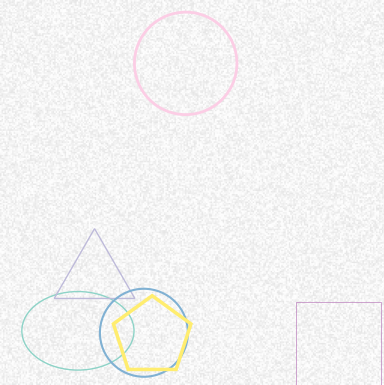[{"shape": "oval", "thickness": 1, "radius": 0.73, "center": [0.202, 0.141]}, {"shape": "triangle", "thickness": 1, "radius": 0.6, "center": [0.246, 0.285]}, {"shape": "circle", "thickness": 1.5, "radius": 0.57, "center": [0.374, 0.136]}, {"shape": "circle", "thickness": 2, "radius": 0.67, "center": [0.482, 0.835]}, {"shape": "square", "thickness": 0.5, "radius": 0.55, "center": [0.88, 0.106]}, {"shape": "pentagon", "thickness": 2.5, "radius": 0.53, "center": [0.395, 0.126]}]